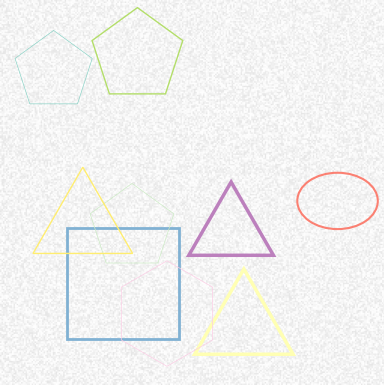[{"shape": "pentagon", "thickness": 0.5, "radius": 0.53, "center": [0.139, 0.816]}, {"shape": "triangle", "thickness": 2.5, "radius": 0.74, "center": [0.633, 0.154]}, {"shape": "oval", "thickness": 1.5, "radius": 0.52, "center": [0.877, 0.478]}, {"shape": "square", "thickness": 2, "radius": 0.73, "center": [0.32, 0.264]}, {"shape": "pentagon", "thickness": 1, "radius": 0.62, "center": [0.357, 0.856]}, {"shape": "hexagon", "thickness": 0.5, "radius": 0.68, "center": [0.434, 0.186]}, {"shape": "triangle", "thickness": 2.5, "radius": 0.63, "center": [0.6, 0.4]}, {"shape": "pentagon", "thickness": 0.5, "radius": 0.57, "center": [0.343, 0.409]}, {"shape": "triangle", "thickness": 1, "radius": 0.75, "center": [0.215, 0.416]}]